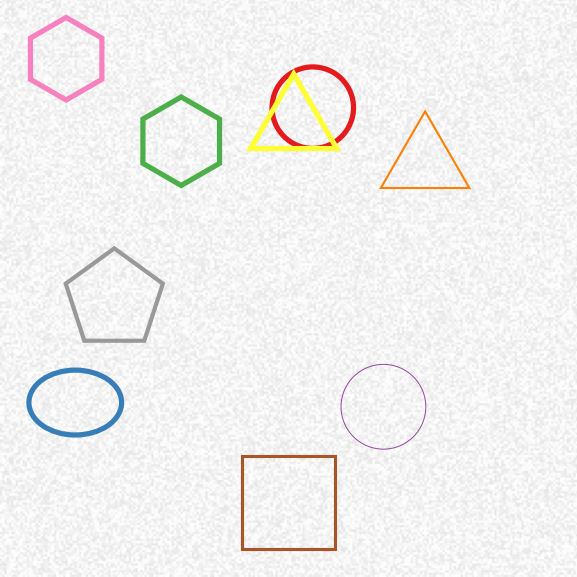[{"shape": "circle", "thickness": 2.5, "radius": 0.35, "center": [0.542, 0.813]}, {"shape": "oval", "thickness": 2.5, "radius": 0.4, "center": [0.13, 0.302]}, {"shape": "hexagon", "thickness": 2.5, "radius": 0.38, "center": [0.314, 0.755]}, {"shape": "circle", "thickness": 0.5, "radius": 0.37, "center": [0.664, 0.295]}, {"shape": "triangle", "thickness": 1, "radius": 0.44, "center": [0.736, 0.718]}, {"shape": "triangle", "thickness": 2.5, "radius": 0.43, "center": [0.509, 0.785]}, {"shape": "square", "thickness": 1.5, "radius": 0.4, "center": [0.499, 0.13]}, {"shape": "hexagon", "thickness": 2.5, "radius": 0.36, "center": [0.115, 0.897]}, {"shape": "pentagon", "thickness": 2, "radius": 0.44, "center": [0.198, 0.481]}]